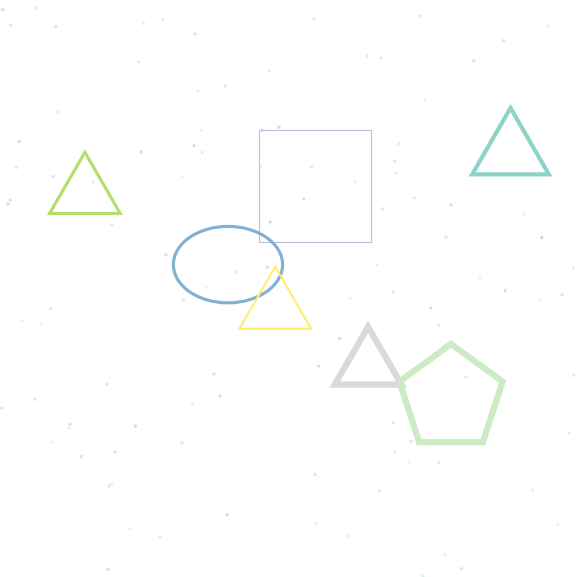[{"shape": "triangle", "thickness": 2, "radius": 0.38, "center": [0.884, 0.736]}, {"shape": "square", "thickness": 0.5, "radius": 0.49, "center": [0.545, 0.678]}, {"shape": "oval", "thickness": 1.5, "radius": 0.47, "center": [0.395, 0.541]}, {"shape": "triangle", "thickness": 1.5, "radius": 0.35, "center": [0.147, 0.665]}, {"shape": "triangle", "thickness": 3, "radius": 0.33, "center": [0.637, 0.367]}, {"shape": "pentagon", "thickness": 3, "radius": 0.47, "center": [0.781, 0.309]}, {"shape": "triangle", "thickness": 1, "radius": 0.36, "center": [0.477, 0.466]}]